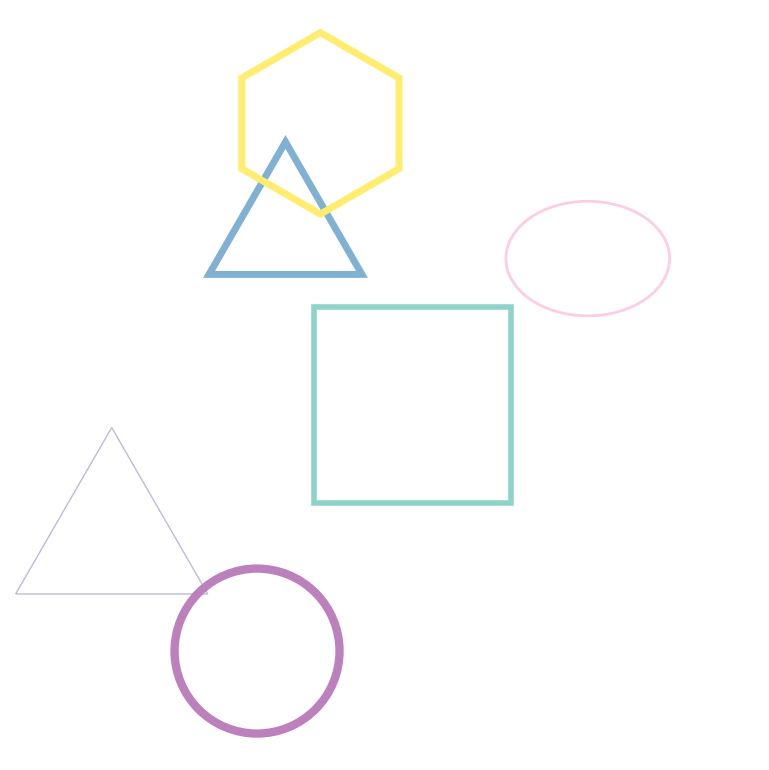[{"shape": "square", "thickness": 2, "radius": 0.64, "center": [0.536, 0.474]}, {"shape": "triangle", "thickness": 0.5, "radius": 0.72, "center": [0.145, 0.301]}, {"shape": "triangle", "thickness": 2.5, "radius": 0.57, "center": [0.371, 0.701]}, {"shape": "oval", "thickness": 1, "radius": 0.53, "center": [0.763, 0.664]}, {"shape": "circle", "thickness": 3, "radius": 0.54, "center": [0.334, 0.154]}, {"shape": "hexagon", "thickness": 2.5, "radius": 0.59, "center": [0.416, 0.84]}]